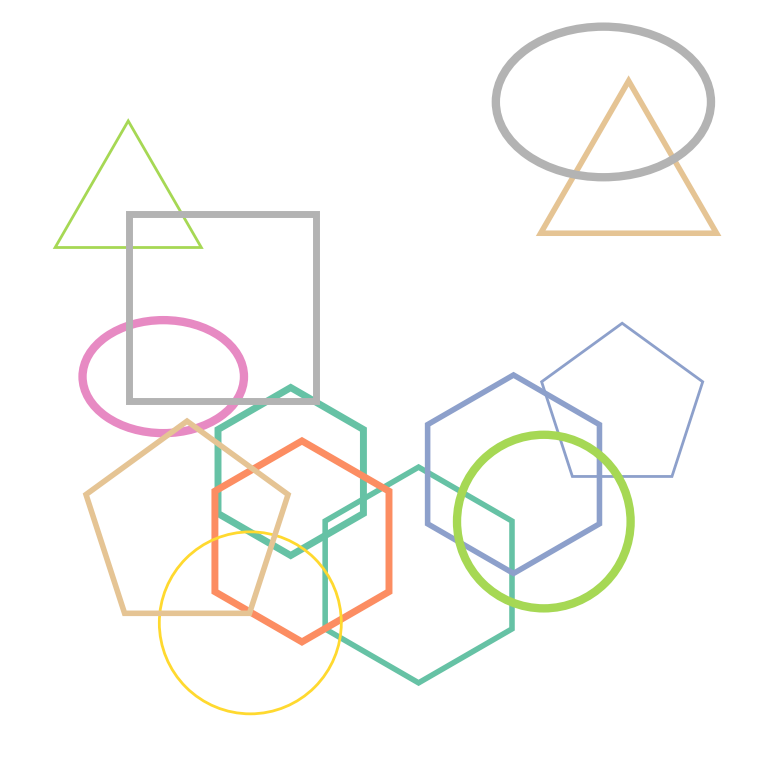[{"shape": "hexagon", "thickness": 2.5, "radius": 0.55, "center": [0.378, 0.388]}, {"shape": "hexagon", "thickness": 2, "radius": 0.7, "center": [0.544, 0.253]}, {"shape": "hexagon", "thickness": 2.5, "radius": 0.65, "center": [0.392, 0.297]}, {"shape": "hexagon", "thickness": 2, "radius": 0.64, "center": [0.667, 0.384]}, {"shape": "pentagon", "thickness": 1, "radius": 0.55, "center": [0.808, 0.47]}, {"shape": "oval", "thickness": 3, "radius": 0.52, "center": [0.212, 0.511]}, {"shape": "circle", "thickness": 3, "radius": 0.56, "center": [0.706, 0.323]}, {"shape": "triangle", "thickness": 1, "radius": 0.55, "center": [0.167, 0.733]}, {"shape": "circle", "thickness": 1, "radius": 0.59, "center": [0.325, 0.191]}, {"shape": "pentagon", "thickness": 2, "radius": 0.69, "center": [0.243, 0.315]}, {"shape": "triangle", "thickness": 2, "radius": 0.66, "center": [0.816, 0.763]}, {"shape": "square", "thickness": 2.5, "radius": 0.61, "center": [0.289, 0.6]}, {"shape": "oval", "thickness": 3, "radius": 0.7, "center": [0.784, 0.868]}]